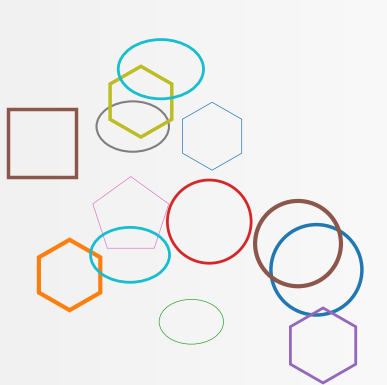[{"shape": "hexagon", "thickness": 0.5, "radius": 0.44, "center": [0.547, 0.646]}, {"shape": "circle", "thickness": 2.5, "radius": 0.59, "center": [0.817, 0.299]}, {"shape": "hexagon", "thickness": 3, "radius": 0.46, "center": [0.18, 0.286]}, {"shape": "oval", "thickness": 0.5, "radius": 0.42, "center": [0.494, 0.164]}, {"shape": "circle", "thickness": 2, "radius": 0.54, "center": [0.54, 0.424]}, {"shape": "hexagon", "thickness": 2, "radius": 0.49, "center": [0.834, 0.103]}, {"shape": "circle", "thickness": 3, "radius": 0.55, "center": [0.769, 0.367]}, {"shape": "square", "thickness": 2.5, "radius": 0.44, "center": [0.109, 0.628]}, {"shape": "pentagon", "thickness": 0.5, "radius": 0.51, "center": [0.338, 0.439]}, {"shape": "oval", "thickness": 1.5, "radius": 0.47, "center": [0.343, 0.671]}, {"shape": "hexagon", "thickness": 2.5, "radius": 0.46, "center": [0.364, 0.736]}, {"shape": "oval", "thickness": 2, "radius": 0.51, "center": [0.336, 0.338]}, {"shape": "oval", "thickness": 2, "radius": 0.55, "center": [0.415, 0.82]}]